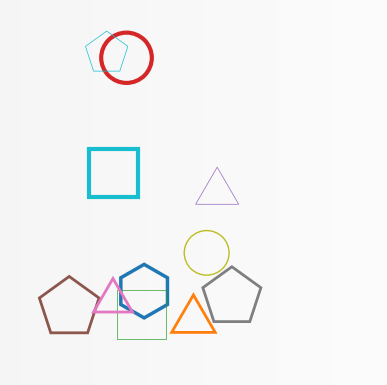[{"shape": "hexagon", "thickness": 2.5, "radius": 0.35, "center": [0.372, 0.244]}, {"shape": "triangle", "thickness": 2, "radius": 0.32, "center": [0.499, 0.169]}, {"shape": "square", "thickness": 0.5, "radius": 0.32, "center": [0.364, 0.184]}, {"shape": "circle", "thickness": 3, "radius": 0.33, "center": [0.326, 0.85]}, {"shape": "triangle", "thickness": 0.5, "radius": 0.32, "center": [0.56, 0.502]}, {"shape": "pentagon", "thickness": 2, "radius": 0.4, "center": [0.179, 0.201]}, {"shape": "triangle", "thickness": 2, "radius": 0.29, "center": [0.292, 0.219]}, {"shape": "pentagon", "thickness": 2, "radius": 0.39, "center": [0.598, 0.228]}, {"shape": "circle", "thickness": 1, "radius": 0.29, "center": [0.533, 0.343]}, {"shape": "pentagon", "thickness": 0.5, "radius": 0.29, "center": [0.275, 0.862]}, {"shape": "square", "thickness": 3, "radius": 0.31, "center": [0.293, 0.551]}]